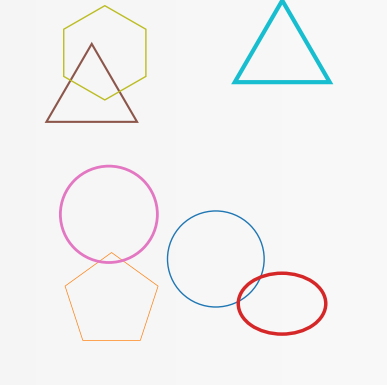[{"shape": "circle", "thickness": 1, "radius": 0.62, "center": [0.557, 0.327]}, {"shape": "pentagon", "thickness": 0.5, "radius": 0.63, "center": [0.288, 0.218]}, {"shape": "oval", "thickness": 2.5, "radius": 0.56, "center": [0.728, 0.211]}, {"shape": "triangle", "thickness": 1.5, "radius": 0.68, "center": [0.237, 0.751]}, {"shape": "circle", "thickness": 2, "radius": 0.63, "center": [0.281, 0.443]}, {"shape": "hexagon", "thickness": 1, "radius": 0.61, "center": [0.27, 0.863]}, {"shape": "triangle", "thickness": 3, "radius": 0.71, "center": [0.728, 0.857]}]